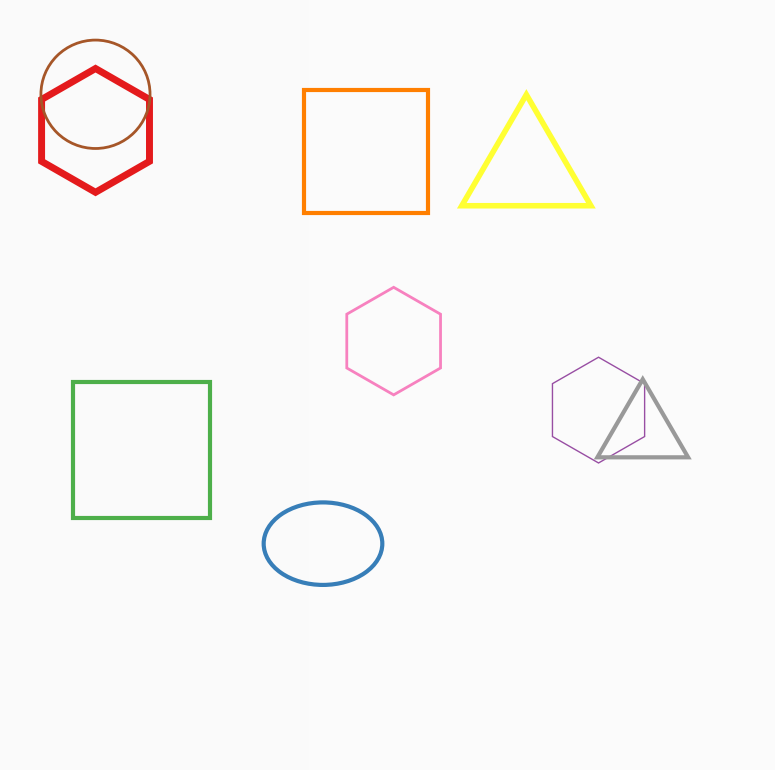[{"shape": "hexagon", "thickness": 2.5, "radius": 0.4, "center": [0.123, 0.831]}, {"shape": "oval", "thickness": 1.5, "radius": 0.38, "center": [0.417, 0.294]}, {"shape": "square", "thickness": 1.5, "radius": 0.44, "center": [0.182, 0.416]}, {"shape": "hexagon", "thickness": 0.5, "radius": 0.34, "center": [0.772, 0.467]}, {"shape": "square", "thickness": 1.5, "radius": 0.4, "center": [0.473, 0.803]}, {"shape": "triangle", "thickness": 2, "radius": 0.48, "center": [0.679, 0.781]}, {"shape": "circle", "thickness": 1, "radius": 0.35, "center": [0.123, 0.878]}, {"shape": "hexagon", "thickness": 1, "radius": 0.35, "center": [0.508, 0.557]}, {"shape": "triangle", "thickness": 1.5, "radius": 0.34, "center": [0.829, 0.44]}]